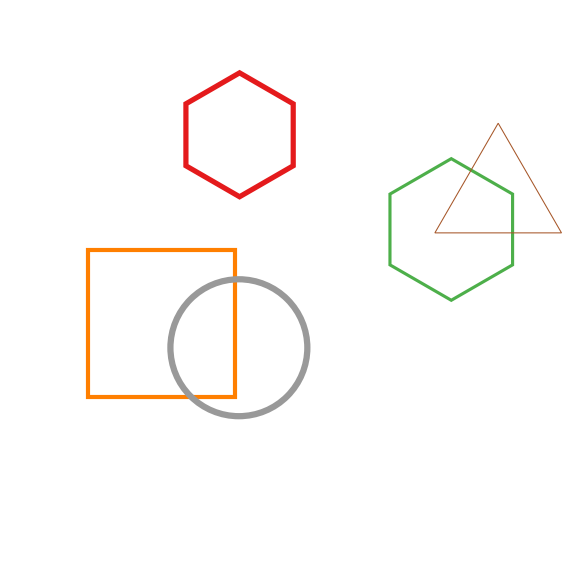[{"shape": "hexagon", "thickness": 2.5, "radius": 0.54, "center": [0.415, 0.766]}, {"shape": "hexagon", "thickness": 1.5, "radius": 0.61, "center": [0.781, 0.602]}, {"shape": "square", "thickness": 2, "radius": 0.63, "center": [0.28, 0.439]}, {"shape": "triangle", "thickness": 0.5, "radius": 0.63, "center": [0.863, 0.659]}, {"shape": "circle", "thickness": 3, "radius": 0.59, "center": [0.414, 0.397]}]